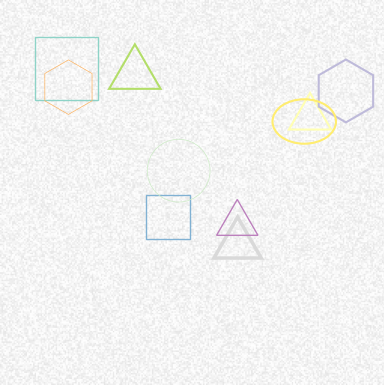[{"shape": "square", "thickness": 1, "radius": 0.41, "center": [0.173, 0.823]}, {"shape": "triangle", "thickness": 1.5, "radius": 0.32, "center": [0.805, 0.695]}, {"shape": "hexagon", "thickness": 1.5, "radius": 0.41, "center": [0.899, 0.764]}, {"shape": "square", "thickness": 1, "radius": 0.29, "center": [0.437, 0.437]}, {"shape": "hexagon", "thickness": 0.5, "radius": 0.35, "center": [0.178, 0.774]}, {"shape": "triangle", "thickness": 1.5, "radius": 0.39, "center": [0.35, 0.808]}, {"shape": "triangle", "thickness": 2.5, "radius": 0.35, "center": [0.617, 0.365]}, {"shape": "triangle", "thickness": 1, "radius": 0.31, "center": [0.616, 0.42]}, {"shape": "circle", "thickness": 0.5, "radius": 0.41, "center": [0.464, 0.557]}, {"shape": "oval", "thickness": 1.5, "radius": 0.41, "center": [0.79, 0.684]}]